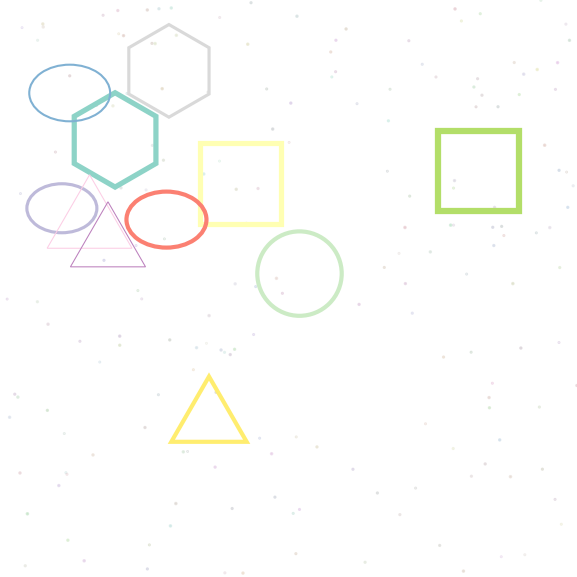[{"shape": "hexagon", "thickness": 2.5, "radius": 0.41, "center": [0.199, 0.757]}, {"shape": "square", "thickness": 2.5, "radius": 0.35, "center": [0.417, 0.681]}, {"shape": "oval", "thickness": 1.5, "radius": 0.3, "center": [0.107, 0.639]}, {"shape": "oval", "thickness": 2, "radius": 0.35, "center": [0.288, 0.619]}, {"shape": "oval", "thickness": 1, "radius": 0.35, "center": [0.121, 0.838]}, {"shape": "square", "thickness": 3, "radius": 0.35, "center": [0.829, 0.703]}, {"shape": "triangle", "thickness": 0.5, "radius": 0.42, "center": [0.155, 0.612]}, {"shape": "hexagon", "thickness": 1.5, "radius": 0.4, "center": [0.293, 0.876]}, {"shape": "triangle", "thickness": 0.5, "radius": 0.38, "center": [0.187, 0.575]}, {"shape": "circle", "thickness": 2, "radius": 0.37, "center": [0.519, 0.525]}, {"shape": "triangle", "thickness": 2, "radius": 0.38, "center": [0.362, 0.272]}]